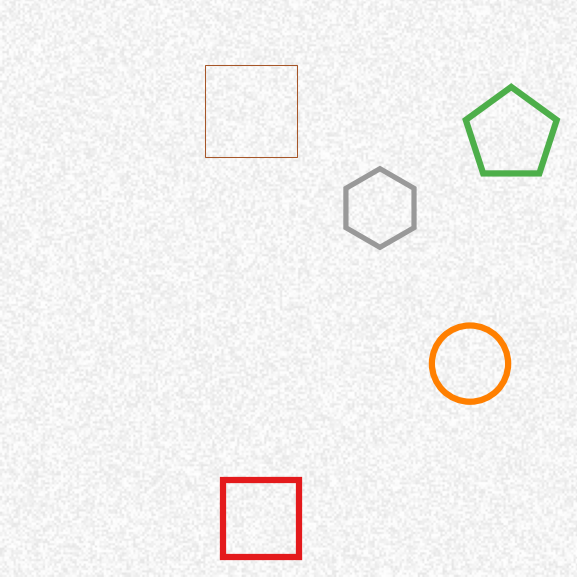[{"shape": "square", "thickness": 3, "radius": 0.33, "center": [0.452, 0.101]}, {"shape": "pentagon", "thickness": 3, "radius": 0.41, "center": [0.885, 0.766]}, {"shape": "circle", "thickness": 3, "radius": 0.33, "center": [0.814, 0.369]}, {"shape": "square", "thickness": 0.5, "radius": 0.4, "center": [0.435, 0.806]}, {"shape": "hexagon", "thickness": 2.5, "radius": 0.34, "center": [0.658, 0.639]}]